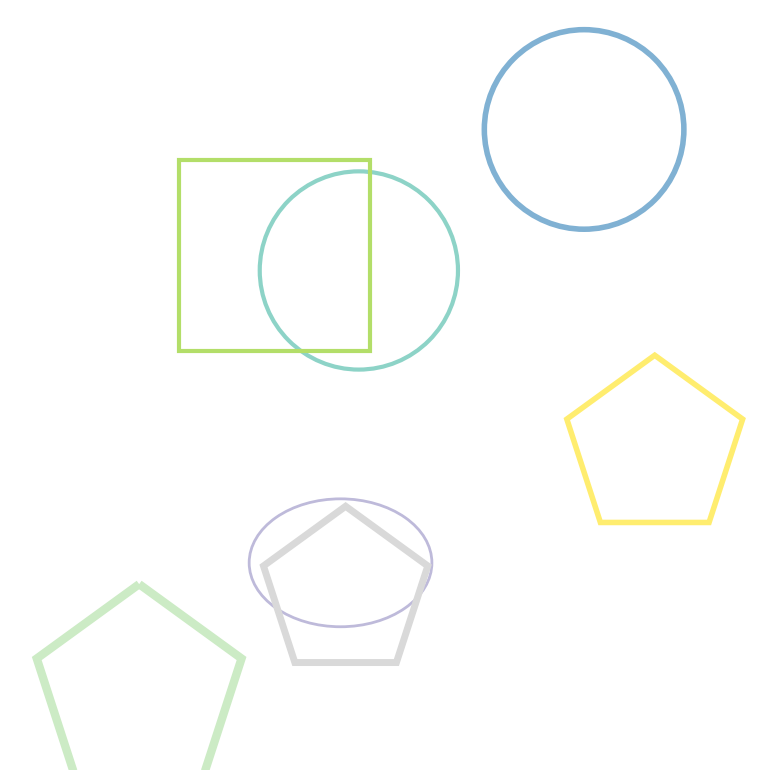[{"shape": "circle", "thickness": 1.5, "radius": 0.64, "center": [0.466, 0.649]}, {"shape": "oval", "thickness": 1, "radius": 0.59, "center": [0.442, 0.269]}, {"shape": "circle", "thickness": 2, "radius": 0.65, "center": [0.759, 0.832]}, {"shape": "square", "thickness": 1.5, "radius": 0.62, "center": [0.356, 0.668]}, {"shape": "pentagon", "thickness": 2.5, "radius": 0.56, "center": [0.449, 0.23]}, {"shape": "pentagon", "thickness": 3, "radius": 0.7, "center": [0.181, 0.102]}, {"shape": "pentagon", "thickness": 2, "radius": 0.6, "center": [0.85, 0.419]}]